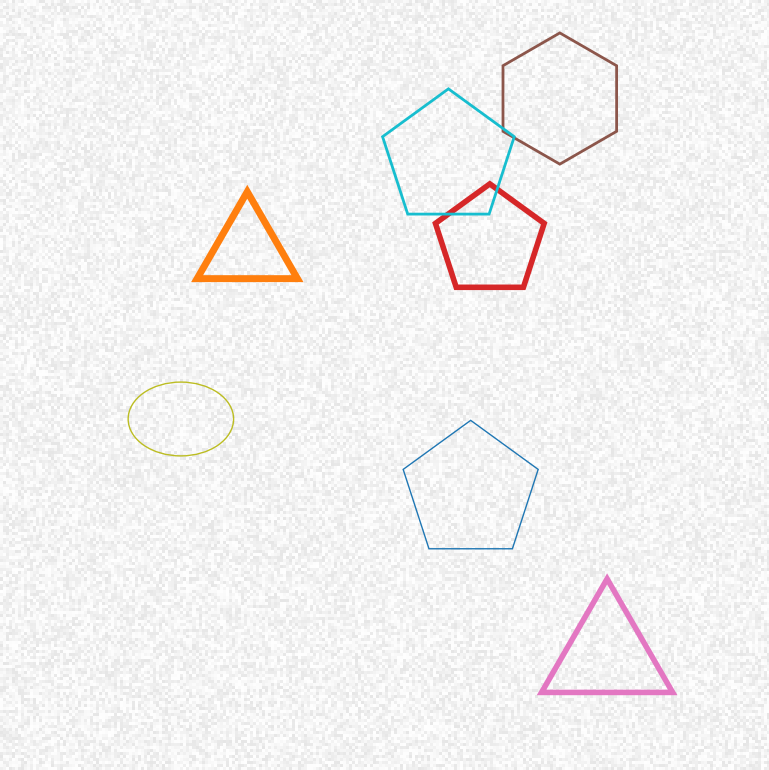[{"shape": "pentagon", "thickness": 0.5, "radius": 0.46, "center": [0.611, 0.362]}, {"shape": "triangle", "thickness": 2.5, "radius": 0.38, "center": [0.321, 0.676]}, {"shape": "pentagon", "thickness": 2, "radius": 0.37, "center": [0.636, 0.687]}, {"shape": "hexagon", "thickness": 1, "radius": 0.43, "center": [0.727, 0.872]}, {"shape": "triangle", "thickness": 2, "radius": 0.49, "center": [0.788, 0.15]}, {"shape": "oval", "thickness": 0.5, "radius": 0.34, "center": [0.235, 0.456]}, {"shape": "pentagon", "thickness": 1, "radius": 0.45, "center": [0.582, 0.795]}]